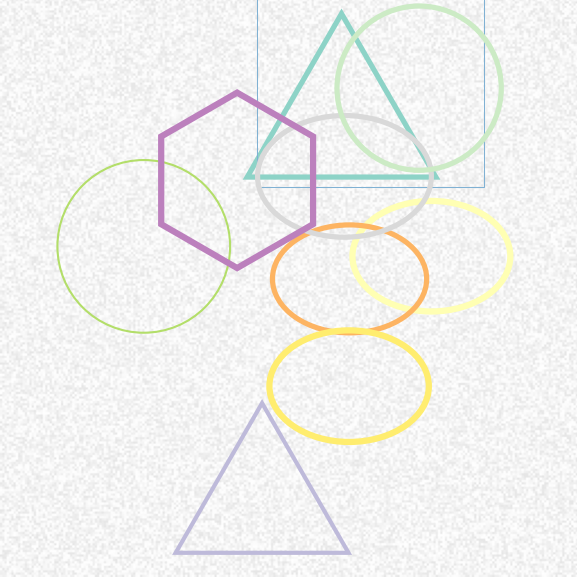[{"shape": "triangle", "thickness": 2.5, "radius": 0.94, "center": [0.591, 0.787]}, {"shape": "oval", "thickness": 3, "radius": 0.68, "center": [0.747, 0.555]}, {"shape": "triangle", "thickness": 2, "radius": 0.86, "center": [0.454, 0.128]}, {"shape": "square", "thickness": 0.5, "radius": 0.98, "center": [0.642, 0.871]}, {"shape": "oval", "thickness": 2.5, "radius": 0.67, "center": [0.605, 0.516]}, {"shape": "circle", "thickness": 1, "radius": 0.75, "center": [0.249, 0.572]}, {"shape": "oval", "thickness": 2.5, "radius": 0.75, "center": [0.597, 0.694]}, {"shape": "hexagon", "thickness": 3, "radius": 0.76, "center": [0.411, 0.687]}, {"shape": "circle", "thickness": 2.5, "radius": 0.71, "center": [0.726, 0.846]}, {"shape": "oval", "thickness": 3, "radius": 0.69, "center": [0.605, 0.33]}]